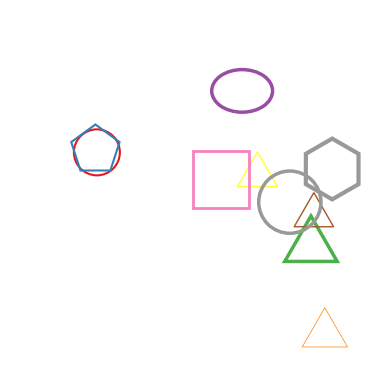[{"shape": "circle", "thickness": 1.5, "radius": 0.3, "center": [0.252, 0.604]}, {"shape": "pentagon", "thickness": 1.5, "radius": 0.33, "center": [0.248, 0.611]}, {"shape": "triangle", "thickness": 2.5, "radius": 0.39, "center": [0.808, 0.36]}, {"shape": "oval", "thickness": 2.5, "radius": 0.4, "center": [0.629, 0.764]}, {"shape": "triangle", "thickness": 0.5, "radius": 0.34, "center": [0.844, 0.133]}, {"shape": "triangle", "thickness": 1, "radius": 0.3, "center": [0.669, 0.545]}, {"shape": "triangle", "thickness": 1, "radius": 0.3, "center": [0.815, 0.441]}, {"shape": "square", "thickness": 2, "radius": 0.37, "center": [0.573, 0.534]}, {"shape": "circle", "thickness": 2.5, "radius": 0.4, "center": [0.753, 0.475]}, {"shape": "hexagon", "thickness": 3, "radius": 0.39, "center": [0.863, 0.561]}]